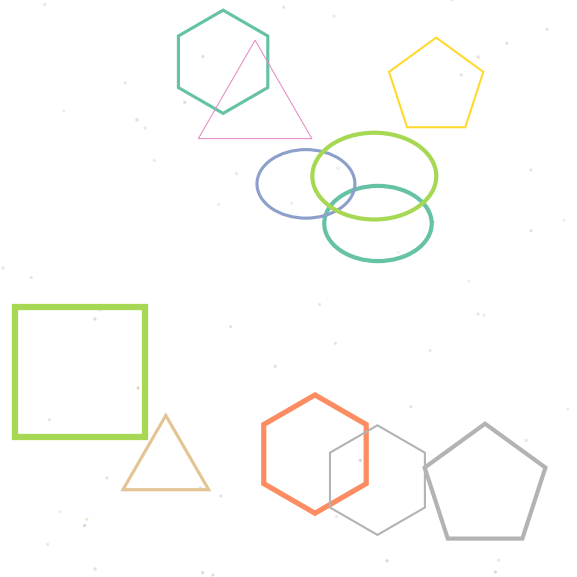[{"shape": "oval", "thickness": 2, "radius": 0.47, "center": [0.654, 0.612]}, {"shape": "hexagon", "thickness": 1.5, "radius": 0.45, "center": [0.386, 0.892]}, {"shape": "hexagon", "thickness": 2.5, "radius": 0.51, "center": [0.545, 0.213]}, {"shape": "oval", "thickness": 1.5, "radius": 0.42, "center": [0.53, 0.681]}, {"shape": "triangle", "thickness": 0.5, "radius": 0.57, "center": [0.442, 0.816]}, {"shape": "square", "thickness": 3, "radius": 0.56, "center": [0.139, 0.355]}, {"shape": "oval", "thickness": 2, "radius": 0.54, "center": [0.648, 0.694]}, {"shape": "pentagon", "thickness": 1, "radius": 0.43, "center": [0.755, 0.848]}, {"shape": "triangle", "thickness": 1.5, "radius": 0.43, "center": [0.287, 0.194]}, {"shape": "hexagon", "thickness": 1, "radius": 0.47, "center": [0.654, 0.168]}, {"shape": "pentagon", "thickness": 2, "radius": 0.55, "center": [0.84, 0.155]}]